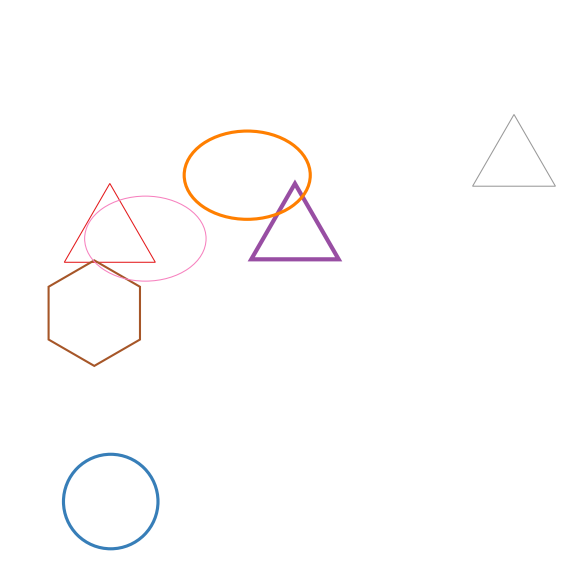[{"shape": "triangle", "thickness": 0.5, "radius": 0.45, "center": [0.19, 0.59]}, {"shape": "circle", "thickness": 1.5, "radius": 0.41, "center": [0.192, 0.131]}, {"shape": "triangle", "thickness": 2, "radius": 0.44, "center": [0.511, 0.594]}, {"shape": "oval", "thickness": 1.5, "radius": 0.55, "center": [0.428, 0.696]}, {"shape": "hexagon", "thickness": 1, "radius": 0.46, "center": [0.163, 0.457]}, {"shape": "oval", "thickness": 0.5, "radius": 0.53, "center": [0.252, 0.586]}, {"shape": "triangle", "thickness": 0.5, "radius": 0.41, "center": [0.89, 0.718]}]